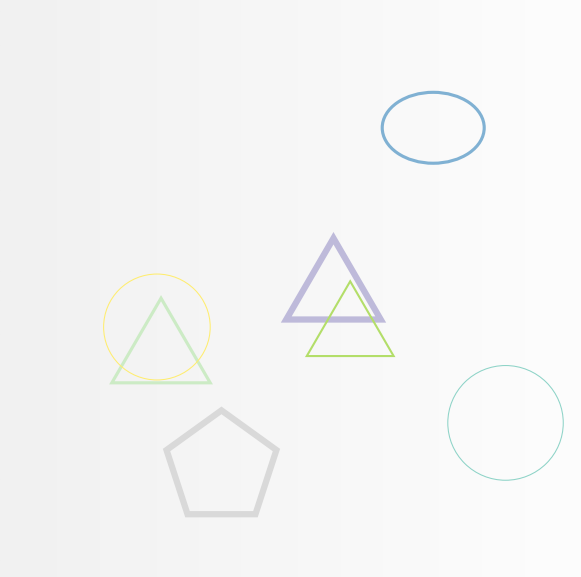[{"shape": "circle", "thickness": 0.5, "radius": 0.5, "center": [0.87, 0.267]}, {"shape": "triangle", "thickness": 3, "radius": 0.47, "center": [0.574, 0.493]}, {"shape": "oval", "thickness": 1.5, "radius": 0.44, "center": [0.745, 0.778]}, {"shape": "triangle", "thickness": 1, "radius": 0.43, "center": [0.602, 0.426]}, {"shape": "pentagon", "thickness": 3, "radius": 0.5, "center": [0.381, 0.189]}, {"shape": "triangle", "thickness": 1.5, "radius": 0.49, "center": [0.277, 0.385]}, {"shape": "circle", "thickness": 0.5, "radius": 0.46, "center": [0.27, 0.433]}]